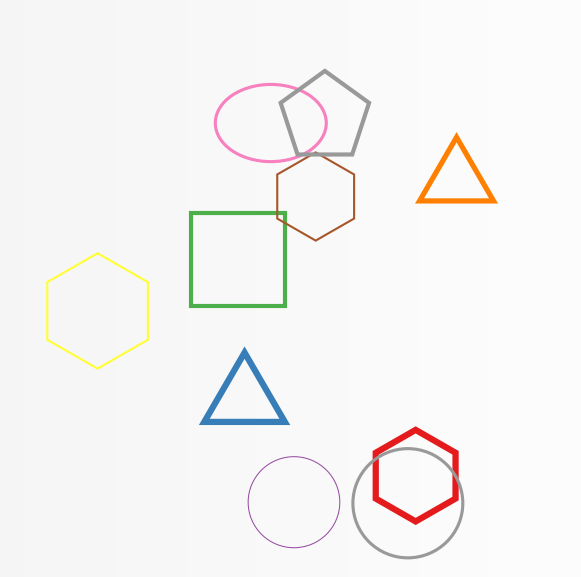[{"shape": "hexagon", "thickness": 3, "radius": 0.4, "center": [0.715, 0.175]}, {"shape": "triangle", "thickness": 3, "radius": 0.4, "center": [0.421, 0.309]}, {"shape": "square", "thickness": 2, "radius": 0.4, "center": [0.409, 0.55]}, {"shape": "circle", "thickness": 0.5, "radius": 0.39, "center": [0.506, 0.13]}, {"shape": "triangle", "thickness": 2.5, "radius": 0.37, "center": [0.785, 0.688]}, {"shape": "hexagon", "thickness": 1, "radius": 0.5, "center": [0.168, 0.461]}, {"shape": "hexagon", "thickness": 1, "radius": 0.38, "center": [0.543, 0.659]}, {"shape": "oval", "thickness": 1.5, "radius": 0.48, "center": [0.466, 0.786]}, {"shape": "circle", "thickness": 1.5, "radius": 0.47, "center": [0.702, 0.128]}, {"shape": "pentagon", "thickness": 2, "radius": 0.4, "center": [0.559, 0.796]}]